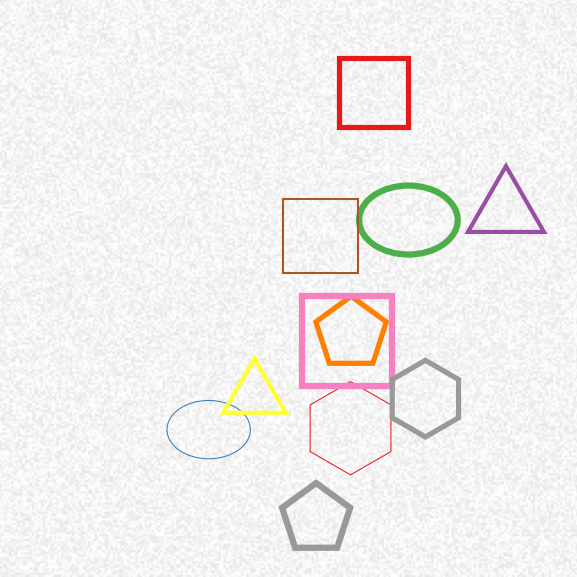[{"shape": "hexagon", "thickness": 0.5, "radius": 0.4, "center": [0.607, 0.258]}, {"shape": "square", "thickness": 2.5, "radius": 0.3, "center": [0.647, 0.839]}, {"shape": "oval", "thickness": 0.5, "radius": 0.36, "center": [0.361, 0.255]}, {"shape": "oval", "thickness": 3, "radius": 0.43, "center": [0.707, 0.618]}, {"shape": "triangle", "thickness": 2, "radius": 0.38, "center": [0.876, 0.635]}, {"shape": "pentagon", "thickness": 2.5, "radius": 0.32, "center": [0.608, 0.422]}, {"shape": "triangle", "thickness": 2, "radius": 0.31, "center": [0.441, 0.316]}, {"shape": "square", "thickness": 1, "radius": 0.32, "center": [0.555, 0.59]}, {"shape": "square", "thickness": 3, "radius": 0.39, "center": [0.601, 0.409]}, {"shape": "pentagon", "thickness": 3, "radius": 0.31, "center": [0.547, 0.101]}, {"shape": "hexagon", "thickness": 2.5, "radius": 0.33, "center": [0.737, 0.309]}]